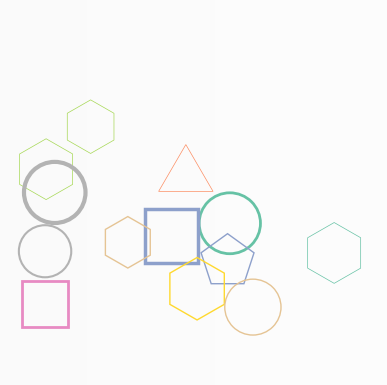[{"shape": "hexagon", "thickness": 0.5, "radius": 0.39, "center": [0.862, 0.343]}, {"shape": "circle", "thickness": 2, "radius": 0.4, "center": [0.593, 0.42]}, {"shape": "triangle", "thickness": 0.5, "radius": 0.41, "center": [0.48, 0.543]}, {"shape": "pentagon", "thickness": 1, "radius": 0.36, "center": [0.587, 0.321]}, {"shape": "square", "thickness": 2.5, "radius": 0.35, "center": [0.442, 0.387]}, {"shape": "square", "thickness": 2, "radius": 0.3, "center": [0.115, 0.211]}, {"shape": "hexagon", "thickness": 0.5, "radius": 0.4, "center": [0.119, 0.561]}, {"shape": "hexagon", "thickness": 0.5, "radius": 0.35, "center": [0.234, 0.671]}, {"shape": "hexagon", "thickness": 1, "radius": 0.41, "center": [0.509, 0.25]}, {"shape": "hexagon", "thickness": 1, "radius": 0.33, "center": [0.33, 0.371]}, {"shape": "circle", "thickness": 1, "radius": 0.36, "center": [0.653, 0.202]}, {"shape": "circle", "thickness": 3, "radius": 0.4, "center": [0.141, 0.5]}, {"shape": "circle", "thickness": 1.5, "radius": 0.34, "center": [0.116, 0.347]}]